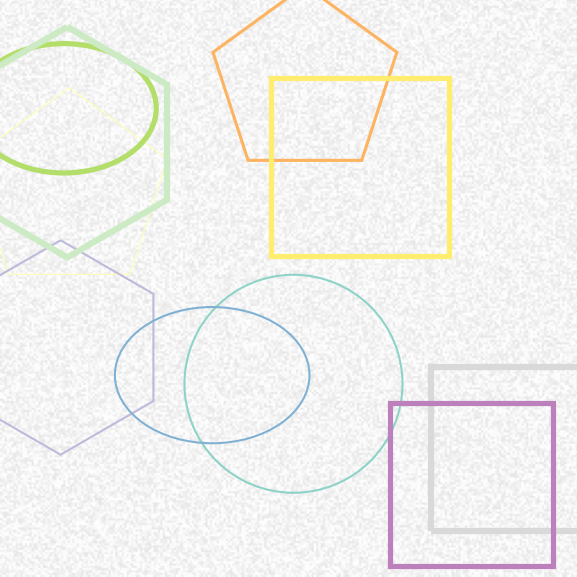[{"shape": "circle", "thickness": 1, "radius": 0.94, "center": [0.508, 0.335]}, {"shape": "pentagon", "thickness": 0.5, "radius": 0.89, "center": [0.12, 0.669]}, {"shape": "hexagon", "thickness": 1, "radius": 0.93, "center": [0.105, 0.397]}, {"shape": "oval", "thickness": 1, "radius": 0.84, "center": [0.367, 0.35]}, {"shape": "pentagon", "thickness": 1.5, "radius": 0.84, "center": [0.528, 0.857]}, {"shape": "oval", "thickness": 2.5, "radius": 0.8, "center": [0.111, 0.812]}, {"shape": "square", "thickness": 3, "radius": 0.71, "center": [0.89, 0.222]}, {"shape": "square", "thickness": 2.5, "radius": 0.71, "center": [0.817, 0.161]}, {"shape": "hexagon", "thickness": 3, "radius": 1.0, "center": [0.116, 0.753]}, {"shape": "square", "thickness": 2.5, "radius": 0.77, "center": [0.623, 0.711]}]